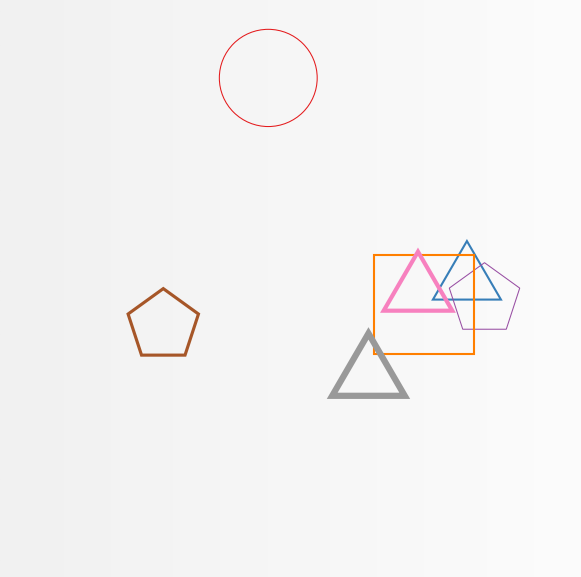[{"shape": "circle", "thickness": 0.5, "radius": 0.42, "center": [0.462, 0.864]}, {"shape": "triangle", "thickness": 1, "radius": 0.34, "center": [0.803, 0.514]}, {"shape": "pentagon", "thickness": 0.5, "radius": 0.32, "center": [0.834, 0.481]}, {"shape": "square", "thickness": 1, "radius": 0.43, "center": [0.73, 0.472]}, {"shape": "pentagon", "thickness": 1.5, "radius": 0.32, "center": [0.281, 0.436]}, {"shape": "triangle", "thickness": 2, "radius": 0.34, "center": [0.719, 0.495]}, {"shape": "triangle", "thickness": 3, "radius": 0.36, "center": [0.634, 0.35]}]